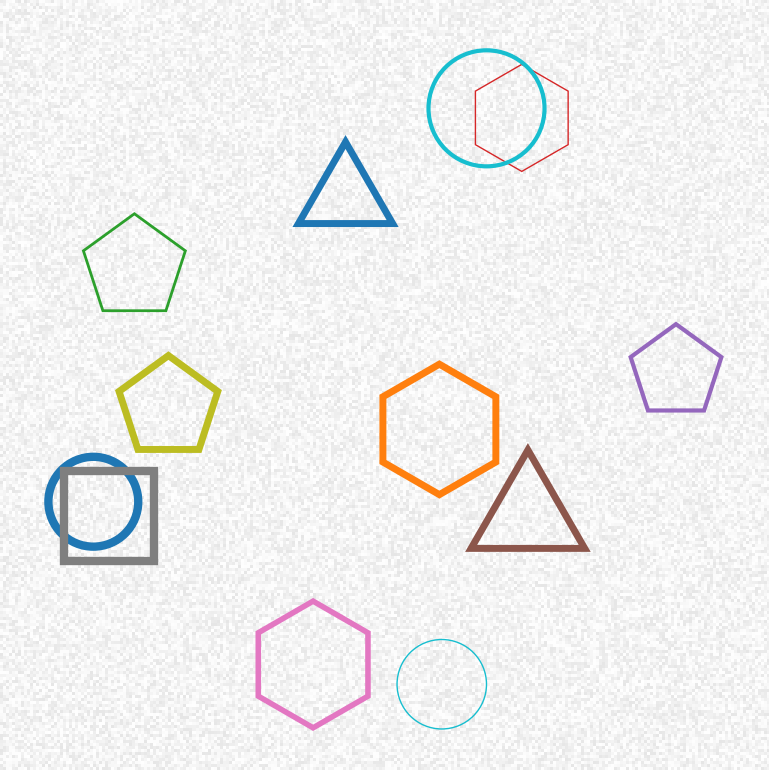[{"shape": "triangle", "thickness": 2.5, "radius": 0.35, "center": [0.449, 0.745]}, {"shape": "circle", "thickness": 3, "radius": 0.29, "center": [0.121, 0.348]}, {"shape": "hexagon", "thickness": 2.5, "radius": 0.42, "center": [0.571, 0.442]}, {"shape": "pentagon", "thickness": 1, "radius": 0.35, "center": [0.175, 0.653]}, {"shape": "hexagon", "thickness": 0.5, "radius": 0.35, "center": [0.678, 0.847]}, {"shape": "pentagon", "thickness": 1.5, "radius": 0.31, "center": [0.878, 0.517]}, {"shape": "triangle", "thickness": 2.5, "radius": 0.43, "center": [0.686, 0.33]}, {"shape": "hexagon", "thickness": 2, "radius": 0.41, "center": [0.407, 0.137]}, {"shape": "square", "thickness": 3, "radius": 0.29, "center": [0.142, 0.33]}, {"shape": "pentagon", "thickness": 2.5, "radius": 0.34, "center": [0.219, 0.471]}, {"shape": "circle", "thickness": 0.5, "radius": 0.29, "center": [0.574, 0.111]}, {"shape": "circle", "thickness": 1.5, "radius": 0.38, "center": [0.632, 0.859]}]